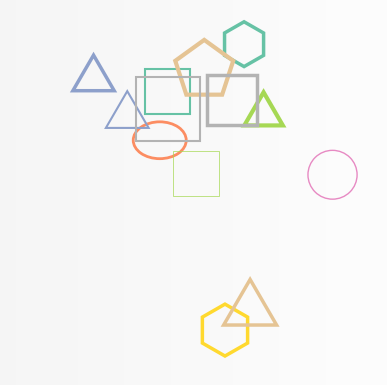[{"shape": "square", "thickness": 1.5, "radius": 0.29, "center": [0.432, 0.763]}, {"shape": "hexagon", "thickness": 2.5, "radius": 0.29, "center": [0.63, 0.885]}, {"shape": "oval", "thickness": 2, "radius": 0.34, "center": [0.412, 0.636]}, {"shape": "triangle", "thickness": 1.5, "radius": 0.32, "center": [0.328, 0.7]}, {"shape": "triangle", "thickness": 2.5, "radius": 0.31, "center": [0.241, 0.795]}, {"shape": "circle", "thickness": 1, "radius": 0.32, "center": [0.858, 0.546]}, {"shape": "square", "thickness": 0.5, "radius": 0.3, "center": [0.505, 0.549]}, {"shape": "triangle", "thickness": 3, "radius": 0.29, "center": [0.68, 0.703]}, {"shape": "hexagon", "thickness": 2.5, "radius": 0.34, "center": [0.581, 0.143]}, {"shape": "pentagon", "thickness": 3, "radius": 0.39, "center": [0.527, 0.818]}, {"shape": "triangle", "thickness": 2.5, "radius": 0.39, "center": [0.645, 0.195]}, {"shape": "square", "thickness": 1.5, "radius": 0.41, "center": [0.434, 0.717]}, {"shape": "square", "thickness": 2.5, "radius": 0.32, "center": [0.598, 0.74]}]